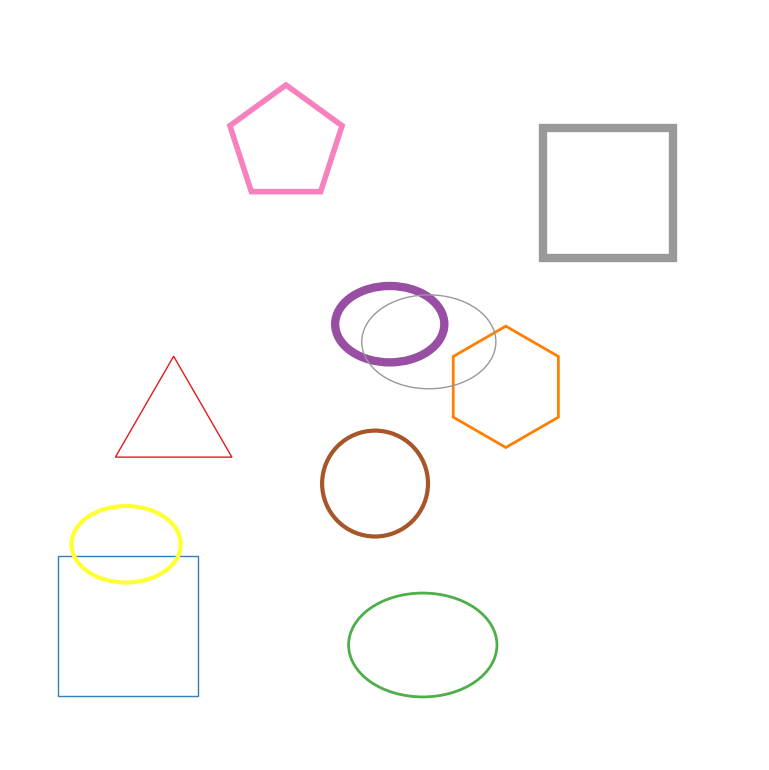[{"shape": "triangle", "thickness": 0.5, "radius": 0.44, "center": [0.225, 0.45]}, {"shape": "square", "thickness": 0.5, "radius": 0.46, "center": [0.166, 0.187]}, {"shape": "oval", "thickness": 1, "radius": 0.48, "center": [0.549, 0.162]}, {"shape": "oval", "thickness": 3, "radius": 0.35, "center": [0.506, 0.579]}, {"shape": "hexagon", "thickness": 1, "radius": 0.39, "center": [0.657, 0.498]}, {"shape": "oval", "thickness": 1.5, "radius": 0.35, "center": [0.164, 0.293]}, {"shape": "circle", "thickness": 1.5, "radius": 0.34, "center": [0.487, 0.372]}, {"shape": "pentagon", "thickness": 2, "radius": 0.38, "center": [0.371, 0.813]}, {"shape": "square", "thickness": 3, "radius": 0.42, "center": [0.79, 0.749]}, {"shape": "oval", "thickness": 0.5, "radius": 0.44, "center": [0.557, 0.556]}]